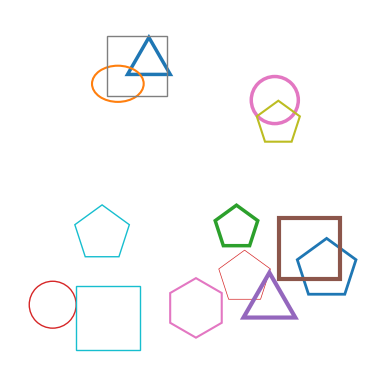[{"shape": "triangle", "thickness": 2.5, "radius": 0.32, "center": [0.387, 0.839]}, {"shape": "pentagon", "thickness": 2, "radius": 0.4, "center": [0.848, 0.301]}, {"shape": "oval", "thickness": 1.5, "radius": 0.34, "center": [0.306, 0.782]}, {"shape": "pentagon", "thickness": 2.5, "radius": 0.29, "center": [0.614, 0.409]}, {"shape": "pentagon", "thickness": 0.5, "radius": 0.35, "center": [0.635, 0.28]}, {"shape": "circle", "thickness": 1, "radius": 0.3, "center": [0.137, 0.209]}, {"shape": "triangle", "thickness": 3, "radius": 0.39, "center": [0.7, 0.214]}, {"shape": "square", "thickness": 3, "radius": 0.4, "center": [0.804, 0.354]}, {"shape": "hexagon", "thickness": 1.5, "radius": 0.39, "center": [0.509, 0.2]}, {"shape": "circle", "thickness": 2.5, "radius": 0.31, "center": [0.714, 0.74]}, {"shape": "square", "thickness": 1, "radius": 0.39, "center": [0.355, 0.829]}, {"shape": "pentagon", "thickness": 1.5, "radius": 0.29, "center": [0.723, 0.68]}, {"shape": "pentagon", "thickness": 1, "radius": 0.37, "center": [0.265, 0.393]}, {"shape": "square", "thickness": 1, "radius": 0.41, "center": [0.281, 0.175]}]